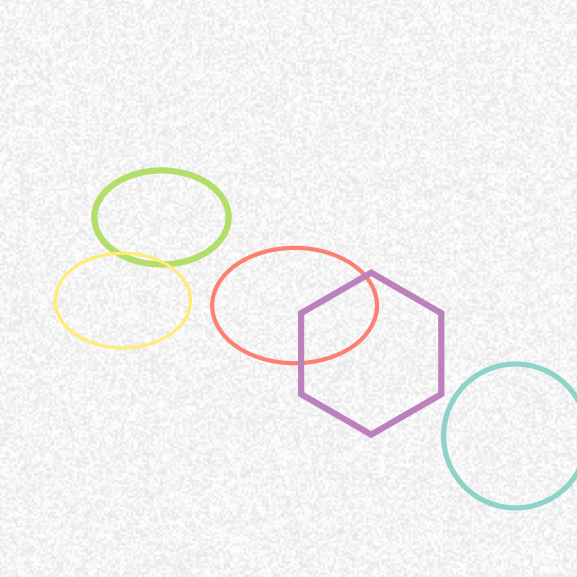[{"shape": "circle", "thickness": 2.5, "radius": 0.62, "center": [0.893, 0.244]}, {"shape": "oval", "thickness": 2, "radius": 0.71, "center": [0.51, 0.47]}, {"shape": "oval", "thickness": 3, "radius": 0.58, "center": [0.28, 0.623]}, {"shape": "hexagon", "thickness": 3, "radius": 0.7, "center": [0.643, 0.387]}, {"shape": "oval", "thickness": 1.5, "radius": 0.59, "center": [0.213, 0.479]}]